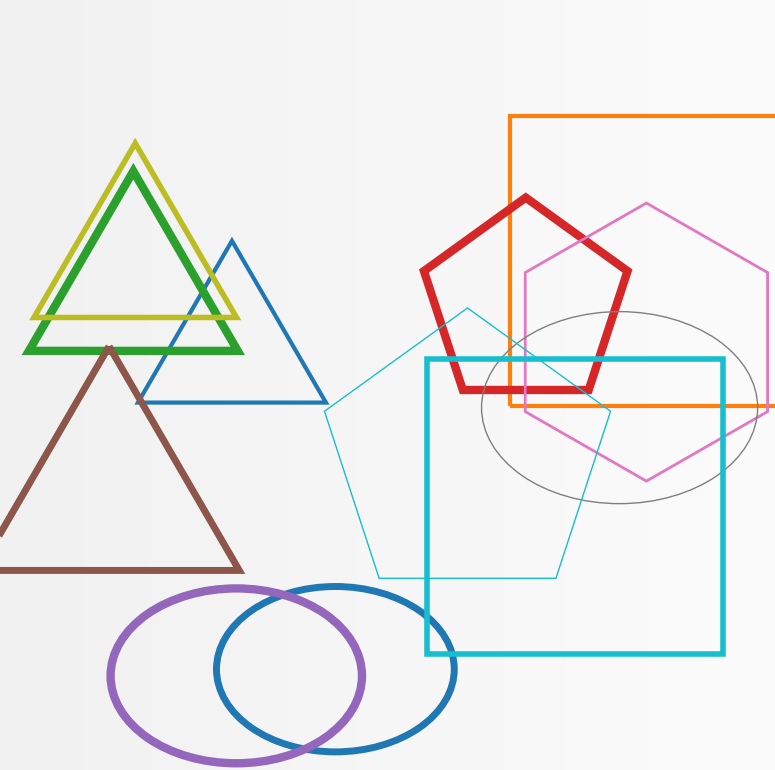[{"shape": "oval", "thickness": 2.5, "radius": 0.77, "center": [0.433, 0.131]}, {"shape": "triangle", "thickness": 1.5, "radius": 0.7, "center": [0.299, 0.547]}, {"shape": "square", "thickness": 1.5, "radius": 0.94, "center": [0.847, 0.661]}, {"shape": "triangle", "thickness": 3, "radius": 0.78, "center": [0.172, 0.622]}, {"shape": "pentagon", "thickness": 3, "radius": 0.69, "center": [0.678, 0.605]}, {"shape": "oval", "thickness": 3, "radius": 0.81, "center": [0.305, 0.122]}, {"shape": "triangle", "thickness": 2.5, "radius": 0.97, "center": [0.141, 0.356]}, {"shape": "hexagon", "thickness": 1, "radius": 0.9, "center": [0.834, 0.556]}, {"shape": "oval", "thickness": 0.5, "radius": 0.89, "center": [0.799, 0.471]}, {"shape": "triangle", "thickness": 2, "radius": 0.75, "center": [0.174, 0.663]}, {"shape": "square", "thickness": 2, "radius": 0.96, "center": [0.742, 0.342]}, {"shape": "pentagon", "thickness": 0.5, "radius": 0.97, "center": [0.603, 0.406]}]